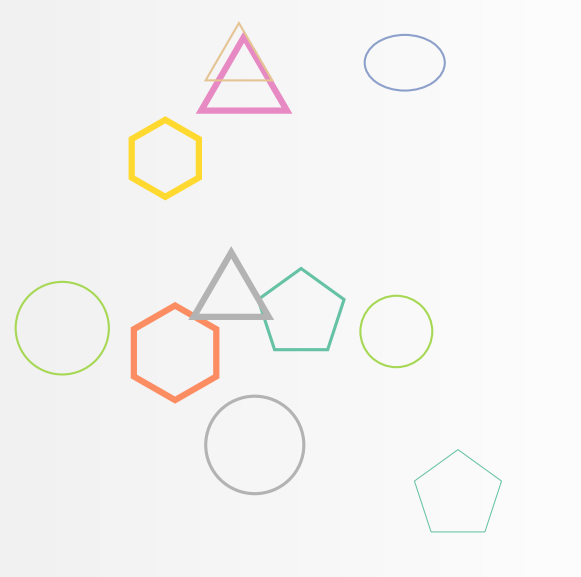[{"shape": "pentagon", "thickness": 0.5, "radius": 0.39, "center": [0.788, 0.142]}, {"shape": "pentagon", "thickness": 1.5, "radius": 0.39, "center": [0.518, 0.456]}, {"shape": "hexagon", "thickness": 3, "radius": 0.41, "center": [0.301, 0.388]}, {"shape": "oval", "thickness": 1, "radius": 0.34, "center": [0.696, 0.891]}, {"shape": "triangle", "thickness": 3, "radius": 0.43, "center": [0.42, 0.85]}, {"shape": "circle", "thickness": 1, "radius": 0.4, "center": [0.107, 0.431]}, {"shape": "circle", "thickness": 1, "radius": 0.31, "center": [0.682, 0.425]}, {"shape": "hexagon", "thickness": 3, "radius": 0.33, "center": [0.284, 0.725]}, {"shape": "triangle", "thickness": 1, "radius": 0.33, "center": [0.411, 0.893]}, {"shape": "triangle", "thickness": 3, "radius": 0.37, "center": [0.398, 0.488]}, {"shape": "circle", "thickness": 1.5, "radius": 0.42, "center": [0.438, 0.229]}]